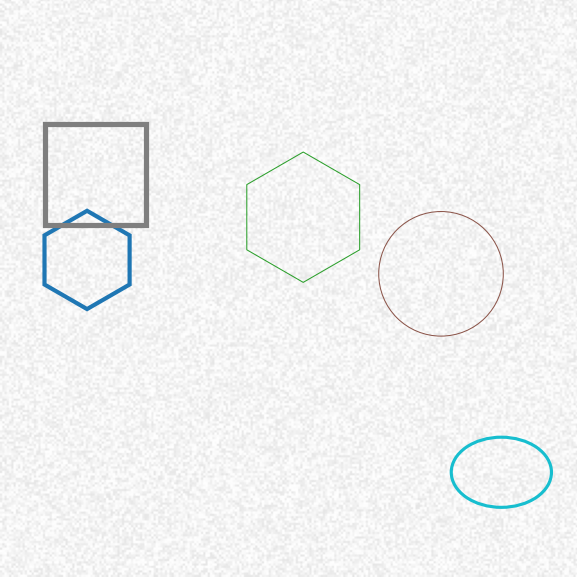[{"shape": "hexagon", "thickness": 2, "radius": 0.43, "center": [0.151, 0.549]}, {"shape": "hexagon", "thickness": 0.5, "radius": 0.56, "center": [0.525, 0.623]}, {"shape": "circle", "thickness": 0.5, "radius": 0.54, "center": [0.764, 0.525]}, {"shape": "square", "thickness": 2.5, "radius": 0.44, "center": [0.165, 0.696]}, {"shape": "oval", "thickness": 1.5, "radius": 0.43, "center": [0.868, 0.181]}]